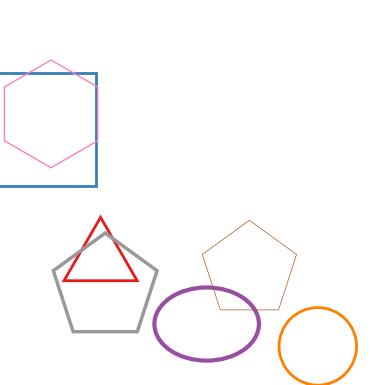[{"shape": "triangle", "thickness": 2, "radius": 0.55, "center": [0.261, 0.326]}, {"shape": "square", "thickness": 2, "radius": 0.73, "center": [0.104, 0.663]}, {"shape": "oval", "thickness": 3, "radius": 0.68, "center": [0.537, 0.158]}, {"shape": "circle", "thickness": 2, "radius": 0.5, "center": [0.825, 0.1]}, {"shape": "pentagon", "thickness": 0.5, "radius": 0.64, "center": [0.648, 0.299]}, {"shape": "hexagon", "thickness": 1, "radius": 0.7, "center": [0.133, 0.704]}, {"shape": "pentagon", "thickness": 2.5, "radius": 0.71, "center": [0.273, 0.253]}]